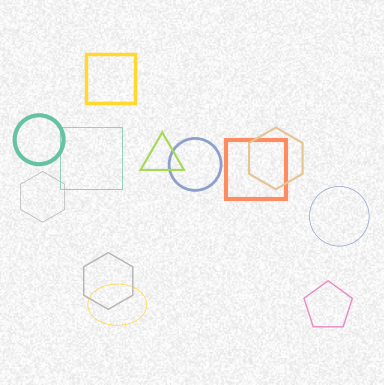[{"shape": "square", "thickness": 0.5, "radius": 0.4, "center": [0.237, 0.589]}, {"shape": "circle", "thickness": 3, "radius": 0.32, "center": [0.102, 0.637]}, {"shape": "square", "thickness": 3, "radius": 0.39, "center": [0.664, 0.56]}, {"shape": "circle", "thickness": 0.5, "radius": 0.39, "center": [0.881, 0.438]}, {"shape": "circle", "thickness": 2, "radius": 0.34, "center": [0.507, 0.573]}, {"shape": "pentagon", "thickness": 1, "radius": 0.33, "center": [0.852, 0.205]}, {"shape": "triangle", "thickness": 1.5, "radius": 0.33, "center": [0.422, 0.591]}, {"shape": "square", "thickness": 2.5, "radius": 0.32, "center": [0.287, 0.797]}, {"shape": "oval", "thickness": 0.5, "radius": 0.38, "center": [0.305, 0.209]}, {"shape": "hexagon", "thickness": 1.5, "radius": 0.4, "center": [0.716, 0.589]}, {"shape": "hexagon", "thickness": 1, "radius": 0.37, "center": [0.281, 0.27]}, {"shape": "hexagon", "thickness": 0.5, "radius": 0.33, "center": [0.111, 0.489]}]